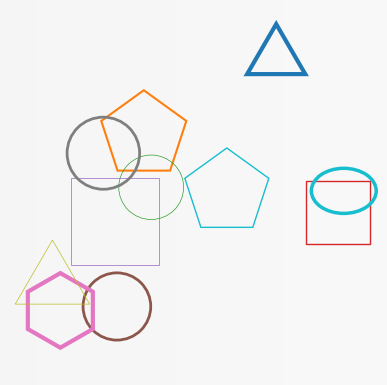[{"shape": "triangle", "thickness": 3, "radius": 0.43, "center": [0.713, 0.851]}, {"shape": "pentagon", "thickness": 1.5, "radius": 0.58, "center": [0.371, 0.65]}, {"shape": "circle", "thickness": 0.5, "radius": 0.42, "center": [0.39, 0.514]}, {"shape": "square", "thickness": 1, "radius": 0.41, "center": [0.873, 0.449]}, {"shape": "square", "thickness": 0.5, "radius": 0.57, "center": [0.298, 0.425]}, {"shape": "circle", "thickness": 2, "radius": 0.44, "center": [0.302, 0.204]}, {"shape": "hexagon", "thickness": 3, "radius": 0.48, "center": [0.156, 0.194]}, {"shape": "circle", "thickness": 2, "radius": 0.47, "center": [0.267, 0.602]}, {"shape": "triangle", "thickness": 0.5, "radius": 0.55, "center": [0.135, 0.266]}, {"shape": "pentagon", "thickness": 1, "radius": 0.57, "center": [0.585, 0.502]}, {"shape": "oval", "thickness": 2.5, "radius": 0.42, "center": [0.887, 0.504]}]